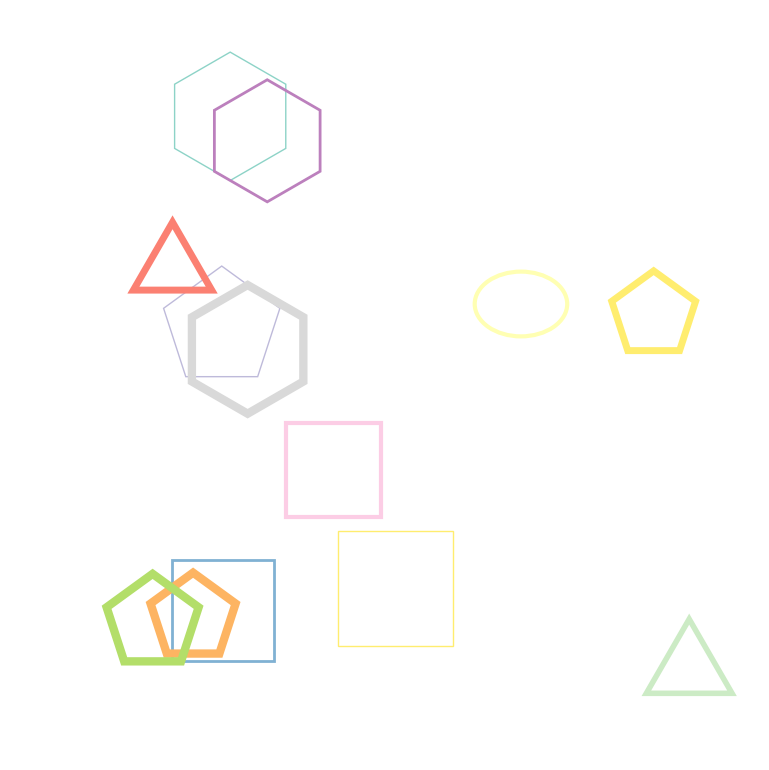[{"shape": "hexagon", "thickness": 0.5, "radius": 0.42, "center": [0.299, 0.849]}, {"shape": "oval", "thickness": 1.5, "radius": 0.3, "center": [0.677, 0.605]}, {"shape": "pentagon", "thickness": 0.5, "radius": 0.4, "center": [0.288, 0.575]}, {"shape": "triangle", "thickness": 2.5, "radius": 0.29, "center": [0.224, 0.653]}, {"shape": "square", "thickness": 1, "radius": 0.33, "center": [0.29, 0.207]}, {"shape": "pentagon", "thickness": 3, "radius": 0.29, "center": [0.251, 0.198]}, {"shape": "pentagon", "thickness": 3, "radius": 0.31, "center": [0.198, 0.192]}, {"shape": "square", "thickness": 1.5, "radius": 0.31, "center": [0.433, 0.39]}, {"shape": "hexagon", "thickness": 3, "radius": 0.42, "center": [0.322, 0.546]}, {"shape": "hexagon", "thickness": 1, "radius": 0.4, "center": [0.347, 0.817]}, {"shape": "triangle", "thickness": 2, "radius": 0.32, "center": [0.895, 0.132]}, {"shape": "pentagon", "thickness": 2.5, "radius": 0.29, "center": [0.849, 0.591]}, {"shape": "square", "thickness": 0.5, "radius": 0.37, "center": [0.513, 0.236]}]